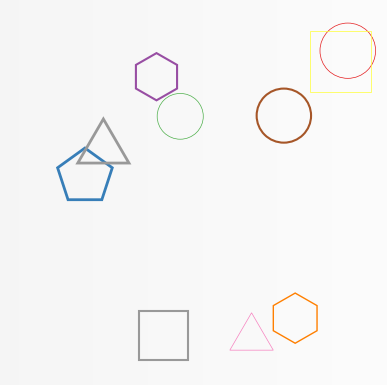[{"shape": "circle", "thickness": 0.5, "radius": 0.36, "center": [0.898, 0.868]}, {"shape": "pentagon", "thickness": 2, "radius": 0.37, "center": [0.219, 0.541]}, {"shape": "circle", "thickness": 0.5, "radius": 0.3, "center": [0.465, 0.698]}, {"shape": "hexagon", "thickness": 1.5, "radius": 0.31, "center": [0.404, 0.801]}, {"shape": "hexagon", "thickness": 1, "radius": 0.33, "center": [0.762, 0.174]}, {"shape": "square", "thickness": 0.5, "radius": 0.39, "center": [0.879, 0.84]}, {"shape": "circle", "thickness": 1.5, "radius": 0.35, "center": [0.733, 0.7]}, {"shape": "triangle", "thickness": 0.5, "radius": 0.32, "center": [0.649, 0.123]}, {"shape": "square", "thickness": 1.5, "radius": 0.31, "center": [0.421, 0.128]}, {"shape": "triangle", "thickness": 2, "radius": 0.38, "center": [0.267, 0.615]}]